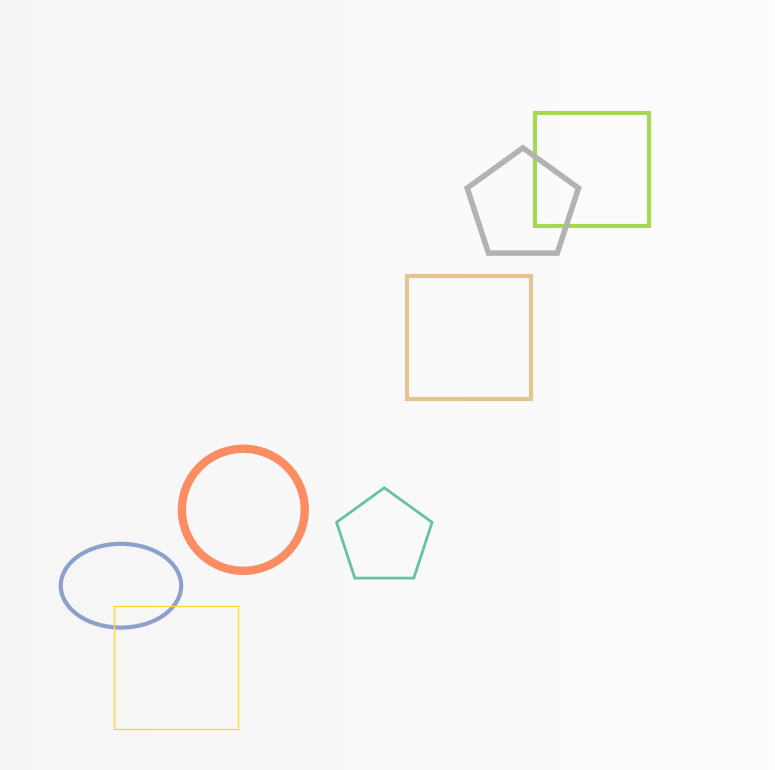[{"shape": "pentagon", "thickness": 1, "radius": 0.32, "center": [0.496, 0.302]}, {"shape": "circle", "thickness": 3, "radius": 0.4, "center": [0.314, 0.338]}, {"shape": "oval", "thickness": 1.5, "radius": 0.39, "center": [0.156, 0.239]}, {"shape": "square", "thickness": 1.5, "radius": 0.37, "center": [0.764, 0.78]}, {"shape": "square", "thickness": 0.5, "radius": 0.4, "center": [0.227, 0.134]}, {"shape": "square", "thickness": 1.5, "radius": 0.4, "center": [0.605, 0.562]}, {"shape": "pentagon", "thickness": 2, "radius": 0.38, "center": [0.675, 0.732]}]